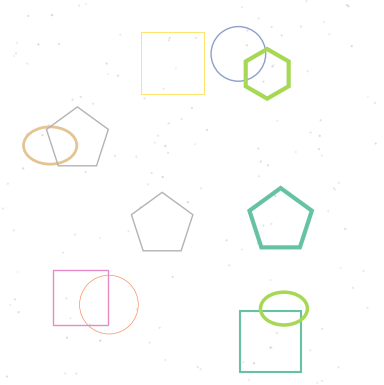[{"shape": "square", "thickness": 1.5, "radius": 0.39, "center": [0.703, 0.113]}, {"shape": "pentagon", "thickness": 3, "radius": 0.43, "center": [0.729, 0.426]}, {"shape": "circle", "thickness": 0.5, "radius": 0.38, "center": [0.283, 0.209]}, {"shape": "circle", "thickness": 1, "radius": 0.35, "center": [0.619, 0.86]}, {"shape": "square", "thickness": 1, "radius": 0.36, "center": [0.208, 0.227]}, {"shape": "oval", "thickness": 2.5, "radius": 0.3, "center": [0.738, 0.199]}, {"shape": "hexagon", "thickness": 3, "radius": 0.32, "center": [0.694, 0.808]}, {"shape": "square", "thickness": 0.5, "radius": 0.41, "center": [0.448, 0.836]}, {"shape": "oval", "thickness": 2, "radius": 0.35, "center": [0.13, 0.622]}, {"shape": "pentagon", "thickness": 1, "radius": 0.42, "center": [0.421, 0.416]}, {"shape": "pentagon", "thickness": 1, "radius": 0.42, "center": [0.201, 0.638]}]